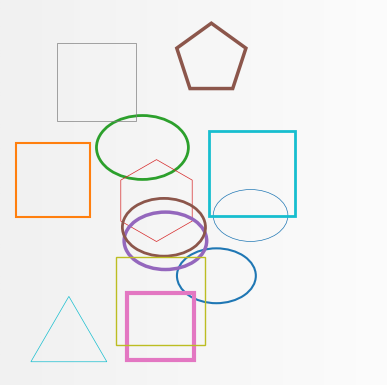[{"shape": "oval", "thickness": 1.5, "radius": 0.51, "center": [0.558, 0.284]}, {"shape": "oval", "thickness": 0.5, "radius": 0.48, "center": [0.647, 0.44]}, {"shape": "square", "thickness": 1.5, "radius": 0.48, "center": [0.138, 0.533]}, {"shape": "oval", "thickness": 2, "radius": 0.59, "center": [0.368, 0.617]}, {"shape": "hexagon", "thickness": 0.5, "radius": 0.53, "center": [0.404, 0.479]}, {"shape": "oval", "thickness": 2.5, "radius": 0.53, "center": [0.427, 0.375]}, {"shape": "oval", "thickness": 2, "radius": 0.54, "center": [0.423, 0.41]}, {"shape": "pentagon", "thickness": 2.5, "radius": 0.47, "center": [0.545, 0.846]}, {"shape": "square", "thickness": 3, "radius": 0.44, "center": [0.414, 0.152]}, {"shape": "square", "thickness": 0.5, "radius": 0.51, "center": [0.249, 0.787]}, {"shape": "square", "thickness": 1, "radius": 0.57, "center": [0.415, 0.218]}, {"shape": "square", "thickness": 2, "radius": 0.55, "center": [0.65, 0.549]}, {"shape": "triangle", "thickness": 0.5, "radius": 0.57, "center": [0.178, 0.117]}]